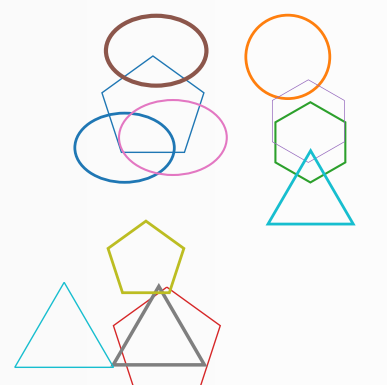[{"shape": "pentagon", "thickness": 1, "radius": 0.69, "center": [0.395, 0.716]}, {"shape": "oval", "thickness": 2, "radius": 0.64, "center": [0.321, 0.616]}, {"shape": "circle", "thickness": 2, "radius": 0.54, "center": [0.743, 0.852]}, {"shape": "hexagon", "thickness": 1.5, "radius": 0.52, "center": [0.801, 0.63]}, {"shape": "pentagon", "thickness": 1, "radius": 0.72, "center": [0.431, 0.109]}, {"shape": "hexagon", "thickness": 0.5, "radius": 0.54, "center": [0.796, 0.685]}, {"shape": "oval", "thickness": 3, "radius": 0.65, "center": [0.403, 0.868]}, {"shape": "oval", "thickness": 1.5, "radius": 0.7, "center": [0.446, 0.643]}, {"shape": "triangle", "thickness": 2.5, "radius": 0.68, "center": [0.41, 0.12]}, {"shape": "pentagon", "thickness": 2, "radius": 0.51, "center": [0.377, 0.323]}, {"shape": "triangle", "thickness": 2, "radius": 0.64, "center": [0.802, 0.482]}, {"shape": "triangle", "thickness": 1, "radius": 0.74, "center": [0.166, 0.119]}]